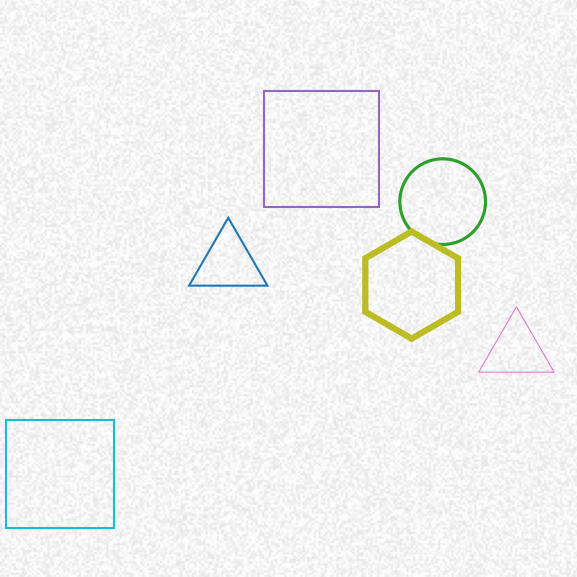[{"shape": "triangle", "thickness": 1, "radius": 0.39, "center": [0.395, 0.544]}, {"shape": "circle", "thickness": 1.5, "radius": 0.37, "center": [0.767, 0.65]}, {"shape": "square", "thickness": 1, "radius": 0.5, "center": [0.557, 0.741]}, {"shape": "triangle", "thickness": 0.5, "radius": 0.38, "center": [0.894, 0.392]}, {"shape": "hexagon", "thickness": 3, "radius": 0.46, "center": [0.713, 0.506]}, {"shape": "square", "thickness": 1, "radius": 0.47, "center": [0.103, 0.178]}]